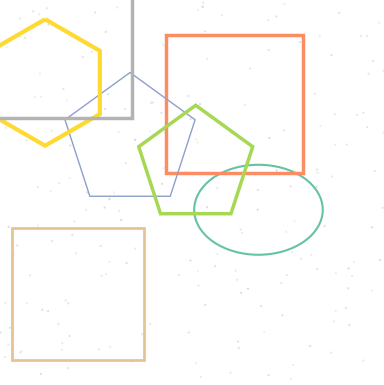[{"shape": "oval", "thickness": 1.5, "radius": 0.83, "center": [0.671, 0.455]}, {"shape": "square", "thickness": 2.5, "radius": 0.89, "center": [0.61, 0.73]}, {"shape": "pentagon", "thickness": 1, "radius": 0.89, "center": [0.338, 0.634]}, {"shape": "pentagon", "thickness": 2.5, "radius": 0.78, "center": [0.508, 0.571]}, {"shape": "hexagon", "thickness": 3, "radius": 0.82, "center": [0.117, 0.786]}, {"shape": "square", "thickness": 2, "radius": 0.86, "center": [0.203, 0.235]}, {"shape": "square", "thickness": 2.5, "radius": 0.94, "center": [0.154, 0.883]}]